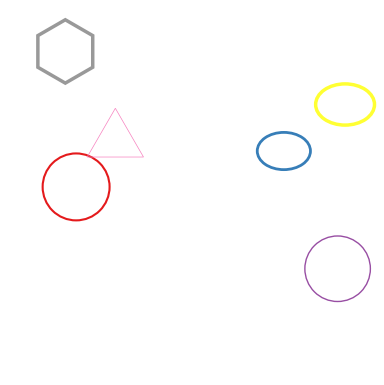[{"shape": "circle", "thickness": 1.5, "radius": 0.43, "center": [0.198, 0.515]}, {"shape": "oval", "thickness": 2, "radius": 0.35, "center": [0.737, 0.608]}, {"shape": "circle", "thickness": 1, "radius": 0.43, "center": [0.877, 0.302]}, {"shape": "oval", "thickness": 2.5, "radius": 0.38, "center": [0.896, 0.729]}, {"shape": "triangle", "thickness": 0.5, "radius": 0.42, "center": [0.3, 0.634]}, {"shape": "hexagon", "thickness": 2.5, "radius": 0.41, "center": [0.17, 0.866]}]